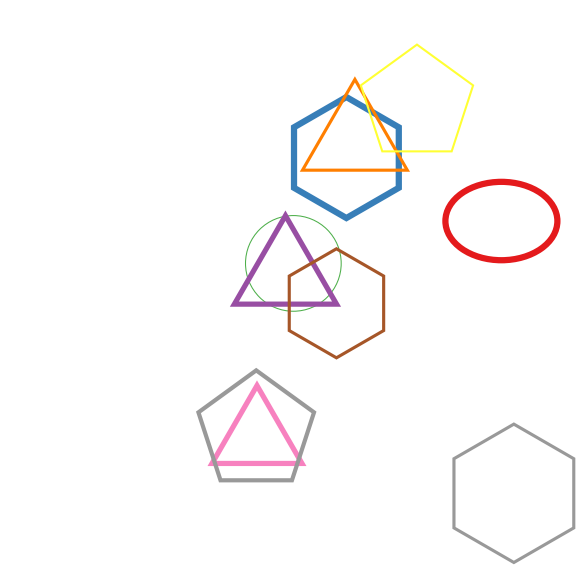[{"shape": "oval", "thickness": 3, "radius": 0.48, "center": [0.868, 0.616]}, {"shape": "hexagon", "thickness": 3, "radius": 0.52, "center": [0.6, 0.726]}, {"shape": "circle", "thickness": 0.5, "radius": 0.41, "center": [0.508, 0.543]}, {"shape": "triangle", "thickness": 2.5, "radius": 0.51, "center": [0.494, 0.524]}, {"shape": "triangle", "thickness": 1.5, "radius": 0.52, "center": [0.615, 0.757]}, {"shape": "pentagon", "thickness": 1, "radius": 0.51, "center": [0.722, 0.82]}, {"shape": "hexagon", "thickness": 1.5, "radius": 0.47, "center": [0.583, 0.474]}, {"shape": "triangle", "thickness": 2.5, "radius": 0.45, "center": [0.445, 0.242]}, {"shape": "hexagon", "thickness": 1.5, "radius": 0.6, "center": [0.89, 0.145]}, {"shape": "pentagon", "thickness": 2, "radius": 0.53, "center": [0.444, 0.253]}]